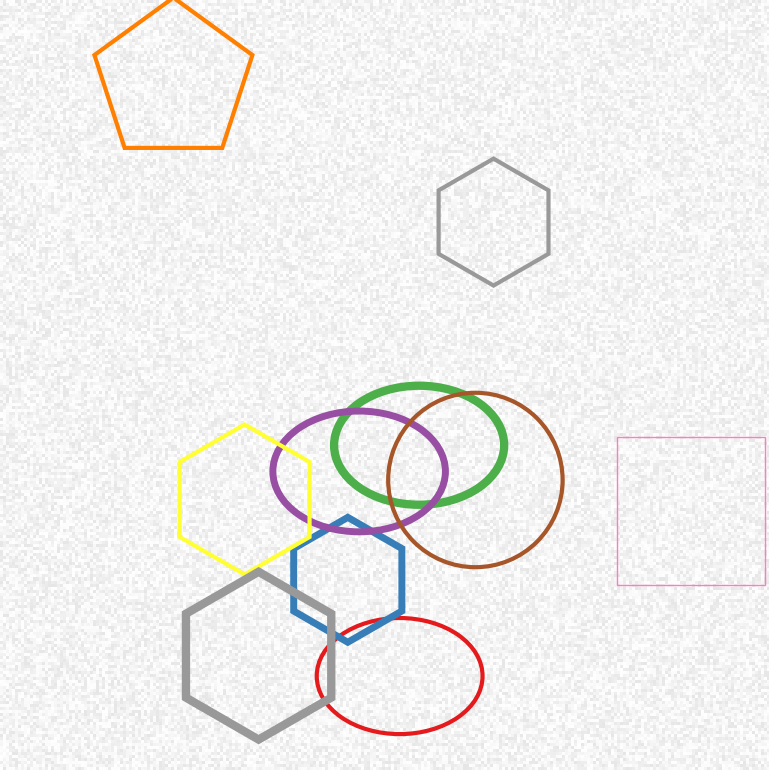[{"shape": "oval", "thickness": 1.5, "radius": 0.54, "center": [0.519, 0.122]}, {"shape": "hexagon", "thickness": 2.5, "radius": 0.41, "center": [0.452, 0.247]}, {"shape": "oval", "thickness": 3, "radius": 0.55, "center": [0.544, 0.422]}, {"shape": "oval", "thickness": 2.5, "radius": 0.56, "center": [0.466, 0.388]}, {"shape": "pentagon", "thickness": 1.5, "radius": 0.54, "center": [0.225, 0.895]}, {"shape": "hexagon", "thickness": 1.5, "radius": 0.49, "center": [0.318, 0.351]}, {"shape": "circle", "thickness": 1.5, "radius": 0.57, "center": [0.617, 0.377]}, {"shape": "square", "thickness": 0.5, "radius": 0.48, "center": [0.898, 0.336]}, {"shape": "hexagon", "thickness": 3, "radius": 0.54, "center": [0.336, 0.148]}, {"shape": "hexagon", "thickness": 1.5, "radius": 0.41, "center": [0.641, 0.712]}]